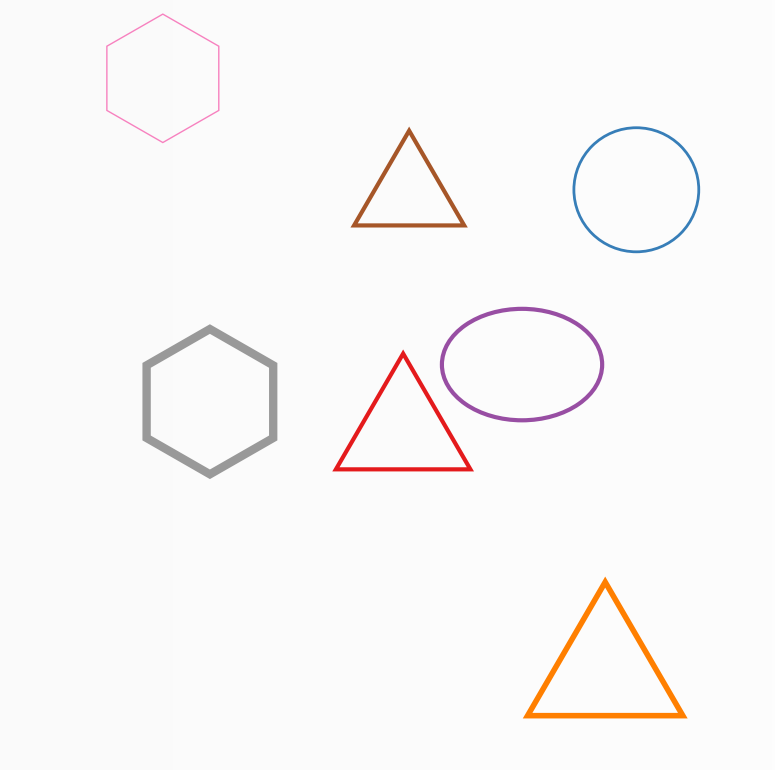[{"shape": "triangle", "thickness": 1.5, "radius": 0.5, "center": [0.52, 0.441]}, {"shape": "circle", "thickness": 1, "radius": 0.4, "center": [0.821, 0.754]}, {"shape": "oval", "thickness": 1.5, "radius": 0.52, "center": [0.674, 0.527]}, {"shape": "triangle", "thickness": 2, "radius": 0.58, "center": [0.781, 0.128]}, {"shape": "triangle", "thickness": 1.5, "radius": 0.41, "center": [0.528, 0.748]}, {"shape": "hexagon", "thickness": 0.5, "radius": 0.42, "center": [0.21, 0.898]}, {"shape": "hexagon", "thickness": 3, "radius": 0.47, "center": [0.271, 0.478]}]